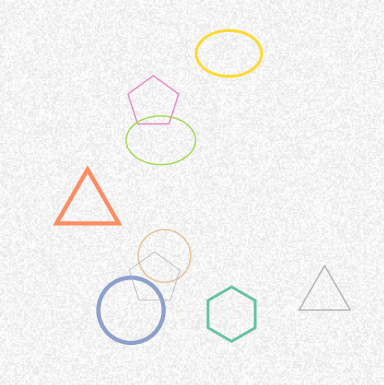[{"shape": "hexagon", "thickness": 2, "radius": 0.35, "center": [0.602, 0.184]}, {"shape": "triangle", "thickness": 3, "radius": 0.47, "center": [0.228, 0.466]}, {"shape": "circle", "thickness": 3, "radius": 0.42, "center": [0.34, 0.194]}, {"shape": "pentagon", "thickness": 1, "radius": 0.35, "center": [0.398, 0.734]}, {"shape": "oval", "thickness": 1, "radius": 0.45, "center": [0.418, 0.636]}, {"shape": "oval", "thickness": 2, "radius": 0.43, "center": [0.594, 0.861]}, {"shape": "circle", "thickness": 1, "radius": 0.34, "center": [0.427, 0.335]}, {"shape": "pentagon", "thickness": 0.5, "radius": 0.35, "center": [0.402, 0.277]}, {"shape": "triangle", "thickness": 1, "radius": 0.38, "center": [0.843, 0.233]}]